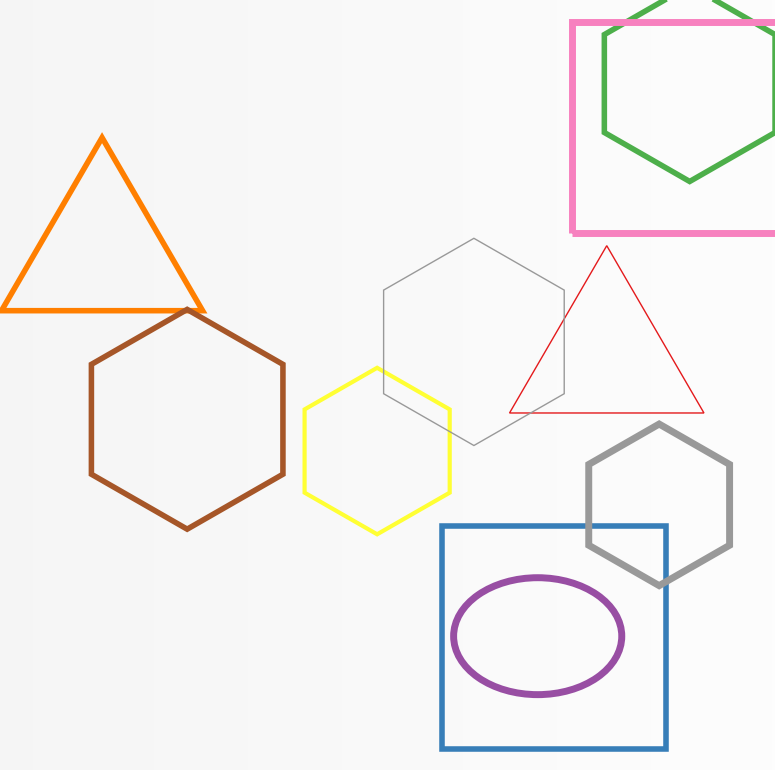[{"shape": "triangle", "thickness": 0.5, "radius": 0.72, "center": [0.783, 0.536]}, {"shape": "square", "thickness": 2, "radius": 0.72, "center": [0.715, 0.172]}, {"shape": "hexagon", "thickness": 2, "radius": 0.64, "center": [0.89, 0.892]}, {"shape": "oval", "thickness": 2.5, "radius": 0.54, "center": [0.694, 0.174]}, {"shape": "triangle", "thickness": 2, "radius": 0.75, "center": [0.132, 0.671]}, {"shape": "hexagon", "thickness": 1.5, "radius": 0.54, "center": [0.487, 0.414]}, {"shape": "hexagon", "thickness": 2, "radius": 0.71, "center": [0.242, 0.455]}, {"shape": "square", "thickness": 2.5, "radius": 0.68, "center": [0.875, 0.834]}, {"shape": "hexagon", "thickness": 2.5, "radius": 0.52, "center": [0.851, 0.344]}, {"shape": "hexagon", "thickness": 0.5, "radius": 0.67, "center": [0.612, 0.556]}]